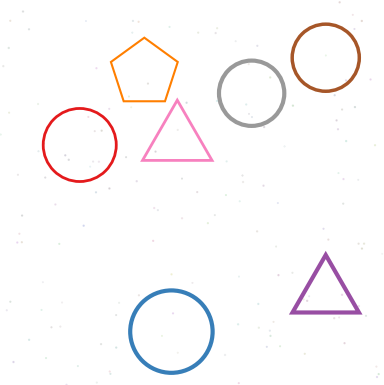[{"shape": "circle", "thickness": 2, "radius": 0.47, "center": [0.207, 0.623]}, {"shape": "circle", "thickness": 3, "radius": 0.54, "center": [0.445, 0.139]}, {"shape": "triangle", "thickness": 3, "radius": 0.5, "center": [0.846, 0.238]}, {"shape": "pentagon", "thickness": 1.5, "radius": 0.46, "center": [0.375, 0.811]}, {"shape": "circle", "thickness": 2.5, "radius": 0.44, "center": [0.846, 0.85]}, {"shape": "triangle", "thickness": 2, "radius": 0.52, "center": [0.46, 0.636]}, {"shape": "circle", "thickness": 3, "radius": 0.42, "center": [0.654, 0.758]}]